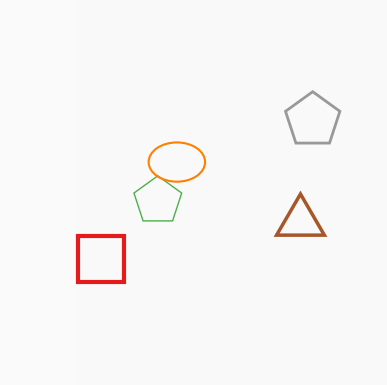[{"shape": "square", "thickness": 3, "radius": 0.3, "center": [0.261, 0.327]}, {"shape": "pentagon", "thickness": 1, "radius": 0.32, "center": [0.407, 0.479]}, {"shape": "oval", "thickness": 1.5, "radius": 0.36, "center": [0.456, 0.579]}, {"shape": "triangle", "thickness": 2.5, "radius": 0.36, "center": [0.775, 0.425]}, {"shape": "pentagon", "thickness": 2, "radius": 0.37, "center": [0.807, 0.688]}]